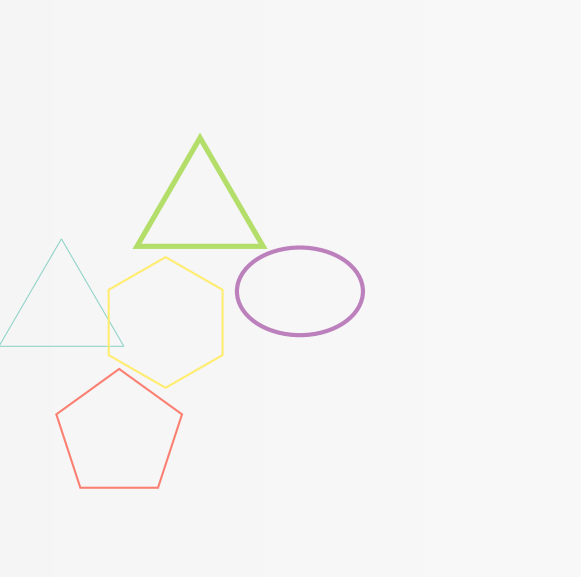[{"shape": "triangle", "thickness": 0.5, "radius": 0.62, "center": [0.106, 0.461]}, {"shape": "pentagon", "thickness": 1, "radius": 0.57, "center": [0.205, 0.247]}, {"shape": "triangle", "thickness": 2.5, "radius": 0.63, "center": [0.344, 0.635]}, {"shape": "oval", "thickness": 2, "radius": 0.54, "center": [0.516, 0.495]}, {"shape": "hexagon", "thickness": 1, "radius": 0.57, "center": [0.285, 0.441]}]